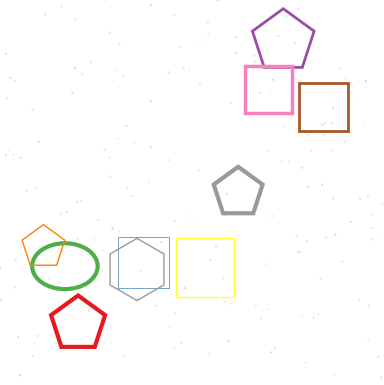[{"shape": "pentagon", "thickness": 3, "radius": 0.37, "center": [0.203, 0.159]}, {"shape": "square", "thickness": 0.5, "radius": 0.33, "center": [0.372, 0.319]}, {"shape": "oval", "thickness": 3, "radius": 0.43, "center": [0.169, 0.309]}, {"shape": "pentagon", "thickness": 2, "radius": 0.42, "center": [0.736, 0.893]}, {"shape": "pentagon", "thickness": 1, "radius": 0.29, "center": [0.113, 0.358]}, {"shape": "square", "thickness": 1, "radius": 0.38, "center": [0.532, 0.305]}, {"shape": "square", "thickness": 2, "radius": 0.32, "center": [0.84, 0.722]}, {"shape": "square", "thickness": 2.5, "radius": 0.3, "center": [0.696, 0.767]}, {"shape": "pentagon", "thickness": 3, "radius": 0.33, "center": [0.619, 0.5]}, {"shape": "hexagon", "thickness": 1, "radius": 0.4, "center": [0.356, 0.3]}]